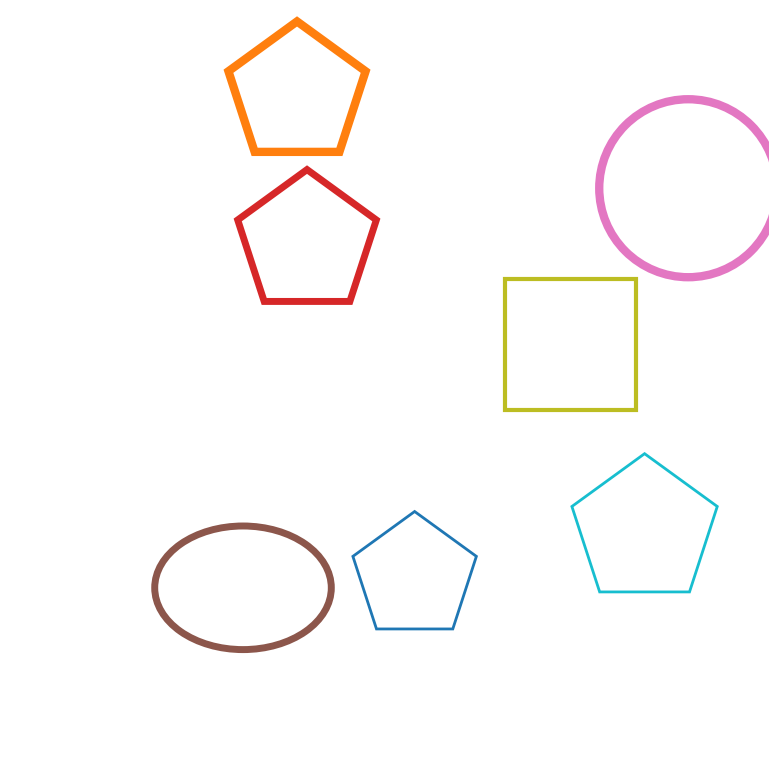[{"shape": "pentagon", "thickness": 1, "radius": 0.42, "center": [0.538, 0.251]}, {"shape": "pentagon", "thickness": 3, "radius": 0.47, "center": [0.386, 0.879]}, {"shape": "pentagon", "thickness": 2.5, "radius": 0.47, "center": [0.399, 0.685]}, {"shape": "oval", "thickness": 2.5, "radius": 0.57, "center": [0.316, 0.237]}, {"shape": "circle", "thickness": 3, "radius": 0.58, "center": [0.894, 0.756]}, {"shape": "square", "thickness": 1.5, "radius": 0.43, "center": [0.74, 0.552]}, {"shape": "pentagon", "thickness": 1, "radius": 0.5, "center": [0.837, 0.312]}]